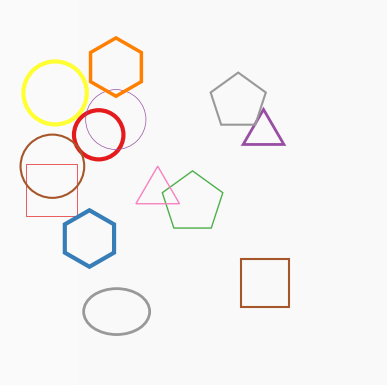[{"shape": "circle", "thickness": 3, "radius": 0.32, "center": [0.255, 0.65]}, {"shape": "square", "thickness": 0.5, "radius": 0.33, "center": [0.133, 0.507]}, {"shape": "hexagon", "thickness": 3, "radius": 0.37, "center": [0.231, 0.381]}, {"shape": "pentagon", "thickness": 1, "radius": 0.41, "center": [0.497, 0.474]}, {"shape": "triangle", "thickness": 2, "radius": 0.3, "center": [0.68, 0.655]}, {"shape": "circle", "thickness": 0.5, "radius": 0.39, "center": [0.299, 0.689]}, {"shape": "hexagon", "thickness": 2.5, "radius": 0.38, "center": [0.299, 0.826]}, {"shape": "circle", "thickness": 3, "radius": 0.41, "center": [0.142, 0.759]}, {"shape": "circle", "thickness": 1.5, "radius": 0.41, "center": [0.135, 0.568]}, {"shape": "square", "thickness": 1.5, "radius": 0.31, "center": [0.683, 0.265]}, {"shape": "triangle", "thickness": 1, "radius": 0.32, "center": [0.407, 0.503]}, {"shape": "pentagon", "thickness": 1.5, "radius": 0.37, "center": [0.615, 0.737]}, {"shape": "oval", "thickness": 2, "radius": 0.43, "center": [0.301, 0.191]}]